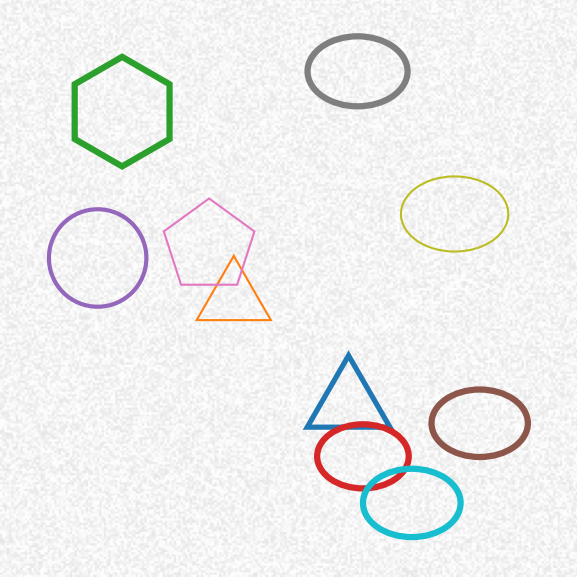[{"shape": "triangle", "thickness": 2.5, "radius": 0.41, "center": [0.604, 0.301]}, {"shape": "triangle", "thickness": 1, "radius": 0.37, "center": [0.405, 0.482]}, {"shape": "hexagon", "thickness": 3, "radius": 0.47, "center": [0.211, 0.806]}, {"shape": "oval", "thickness": 3, "radius": 0.4, "center": [0.628, 0.209]}, {"shape": "circle", "thickness": 2, "radius": 0.42, "center": [0.169, 0.552]}, {"shape": "oval", "thickness": 3, "radius": 0.42, "center": [0.831, 0.266]}, {"shape": "pentagon", "thickness": 1, "radius": 0.41, "center": [0.362, 0.573]}, {"shape": "oval", "thickness": 3, "radius": 0.43, "center": [0.619, 0.876]}, {"shape": "oval", "thickness": 1, "radius": 0.46, "center": [0.787, 0.629]}, {"shape": "oval", "thickness": 3, "radius": 0.42, "center": [0.713, 0.128]}]